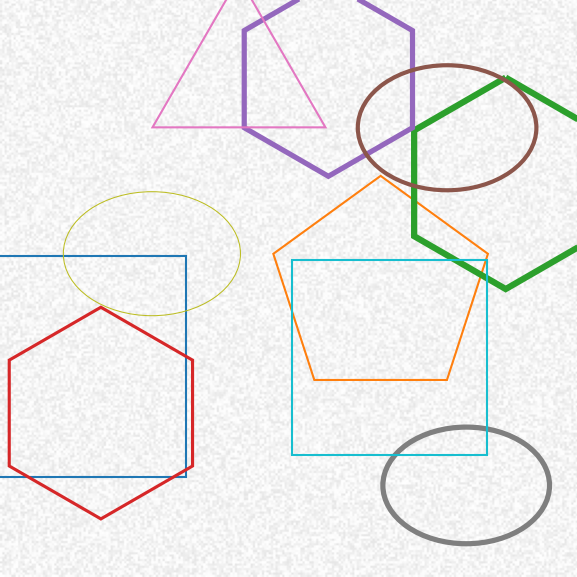[{"shape": "square", "thickness": 1, "radius": 0.95, "center": [0.132, 0.365]}, {"shape": "pentagon", "thickness": 1, "radius": 0.98, "center": [0.659, 0.499]}, {"shape": "hexagon", "thickness": 3, "radius": 0.92, "center": [0.876, 0.682]}, {"shape": "hexagon", "thickness": 1.5, "radius": 0.92, "center": [0.175, 0.284]}, {"shape": "hexagon", "thickness": 2.5, "radius": 0.84, "center": [0.569, 0.862]}, {"shape": "oval", "thickness": 2, "radius": 0.77, "center": [0.774, 0.778]}, {"shape": "triangle", "thickness": 1, "radius": 0.86, "center": [0.414, 0.865]}, {"shape": "oval", "thickness": 2.5, "radius": 0.72, "center": [0.807, 0.159]}, {"shape": "oval", "thickness": 0.5, "radius": 0.77, "center": [0.263, 0.56]}, {"shape": "square", "thickness": 1, "radius": 0.84, "center": [0.675, 0.38]}]